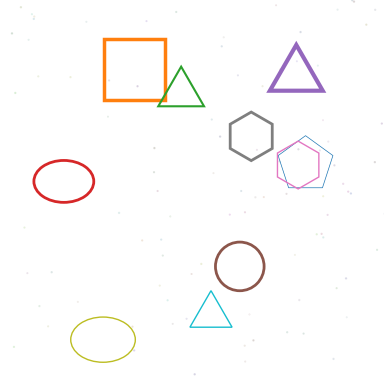[{"shape": "pentagon", "thickness": 0.5, "radius": 0.37, "center": [0.794, 0.573]}, {"shape": "square", "thickness": 2.5, "radius": 0.4, "center": [0.349, 0.819]}, {"shape": "triangle", "thickness": 1.5, "radius": 0.34, "center": [0.471, 0.758]}, {"shape": "oval", "thickness": 2, "radius": 0.39, "center": [0.166, 0.529]}, {"shape": "triangle", "thickness": 3, "radius": 0.4, "center": [0.77, 0.804]}, {"shape": "circle", "thickness": 2, "radius": 0.32, "center": [0.623, 0.308]}, {"shape": "hexagon", "thickness": 1, "radius": 0.31, "center": [0.774, 0.571]}, {"shape": "hexagon", "thickness": 2, "radius": 0.32, "center": [0.653, 0.646]}, {"shape": "oval", "thickness": 1, "radius": 0.42, "center": [0.268, 0.118]}, {"shape": "triangle", "thickness": 1, "radius": 0.32, "center": [0.548, 0.182]}]